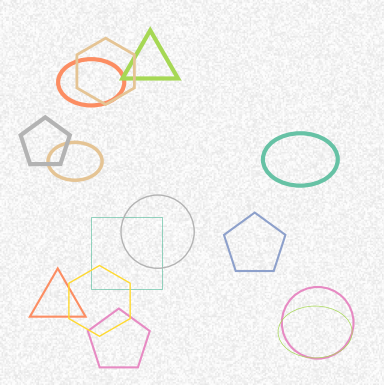[{"shape": "square", "thickness": 0.5, "radius": 0.47, "center": [0.329, 0.343]}, {"shape": "oval", "thickness": 3, "radius": 0.49, "center": [0.78, 0.586]}, {"shape": "oval", "thickness": 3, "radius": 0.43, "center": [0.237, 0.786]}, {"shape": "triangle", "thickness": 1.5, "radius": 0.42, "center": [0.15, 0.219]}, {"shape": "pentagon", "thickness": 1.5, "radius": 0.42, "center": [0.662, 0.364]}, {"shape": "circle", "thickness": 1.5, "radius": 0.47, "center": [0.825, 0.162]}, {"shape": "pentagon", "thickness": 1.5, "radius": 0.42, "center": [0.309, 0.114]}, {"shape": "triangle", "thickness": 3, "radius": 0.42, "center": [0.39, 0.838]}, {"shape": "oval", "thickness": 0.5, "radius": 0.48, "center": [0.818, 0.138]}, {"shape": "hexagon", "thickness": 1, "radius": 0.46, "center": [0.259, 0.218]}, {"shape": "oval", "thickness": 2.5, "radius": 0.35, "center": [0.195, 0.581]}, {"shape": "hexagon", "thickness": 2, "radius": 0.43, "center": [0.274, 0.815]}, {"shape": "circle", "thickness": 1, "radius": 0.48, "center": [0.409, 0.398]}, {"shape": "pentagon", "thickness": 3, "radius": 0.34, "center": [0.118, 0.628]}]